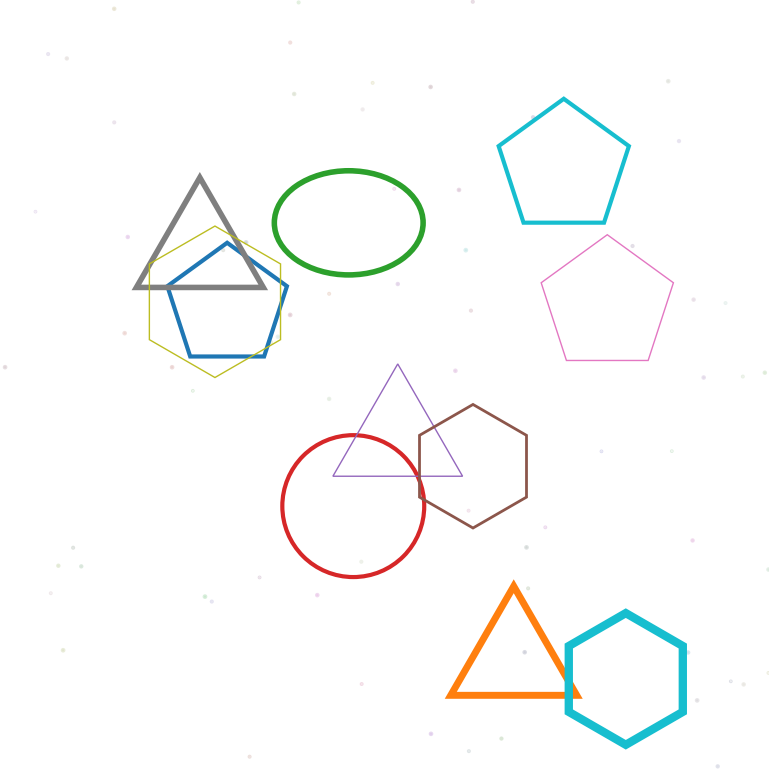[{"shape": "pentagon", "thickness": 1.5, "radius": 0.41, "center": [0.295, 0.603]}, {"shape": "triangle", "thickness": 2.5, "radius": 0.47, "center": [0.667, 0.144]}, {"shape": "oval", "thickness": 2, "radius": 0.48, "center": [0.453, 0.711]}, {"shape": "circle", "thickness": 1.5, "radius": 0.46, "center": [0.459, 0.343]}, {"shape": "triangle", "thickness": 0.5, "radius": 0.49, "center": [0.517, 0.43]}, {"shape": "hexagon", "thickness": 1, "radius": 0.4, "center": [0.614, 0.395]}, {"shape": "pentagon", "thickness": 0.5, "radius": 0.45, "center": [0.789, 0.605]}, {"shape": "triangle", "thickness": 2, "radius": 0.48, "center": [0.26, 0.674]}, {"shape": "hexagon", "thickness": 0.5, "radius": 0.49, "center": [0.279, 0.608]}, {"shape": "pentagon", "thickness": 1.5, "radius": 0.44, "center": [0.732, 0.783]}, {"shape": "hexagon", "thickness": 3, "radius": 0.43, "center": [0.813, 0.118]}]